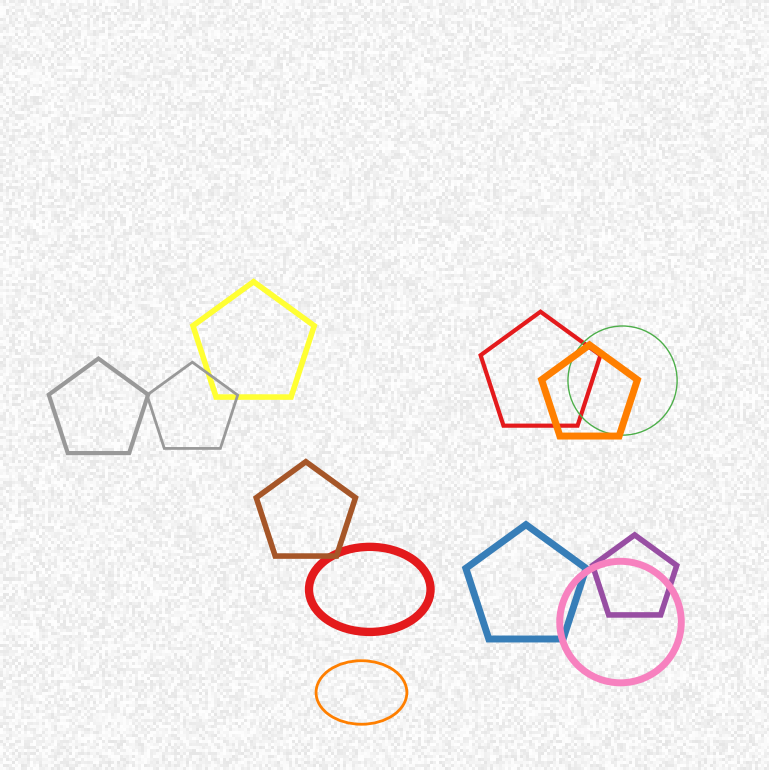[{"shape": "pentagon", "thickness": 1.5, "radius": 0.41, "center": [0.702, 0.513]}, {"shape": "oval", "thickness": 3, "radius": 0.39, "center": [0.48, 0.235]}, {"shape": "pentagon", "thickness": 2.5, "radius": 0.41, "center": [0.683, 0.237]}, {"shape": "circle", "thickness": 0.5, "radius": 0.35, "center": [0.808, 0.506]}, {"shape": "pentagon", "thickness": 2, "radius": 0.29, "center": [0.824, 0.248]}, {"shape": "oval", "thickness": 1, "radius": 0.29, "center": [0.469, 0.101]}, {"shape": "pentagon", "thickness": 2.5, "radius": 0.33, "center": [0.766, 0.487]}, {"shape": "pentagon", "thickness": 2, "radius": 0.41, "center": [0.329, 0.551]}, {"shape": "pentagon", "thickness": 2, "radius": 0.34, "center": [0.397, 0.333]}, {"shape": "circle", "thickness": 2.5, "radius": 0.39, "center": [0.806, 0.192]}, {"shape": "pentagon", "thickness": 1, "radius": 0.31, "center": [0.25, 0.468]}, {"shape": "pentagon", "thickness": 1.5, "radius": 0.34, "center": [0.128, 0.466]}]